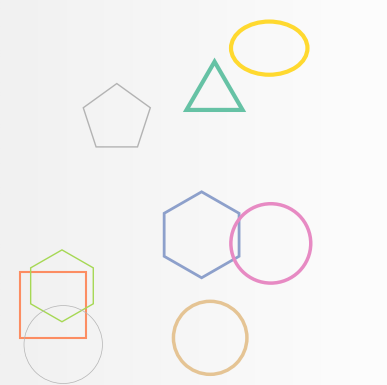[{"shape": "triangle", "thickness": 3, "radius": 0.42, "center": [0.554, 0.756]}, {"shape": "square", "thickness": 1.5, "radius": 0.43, "center": [0.137, 0.209]}, {"shape": "hexagon", "thickness": 2, "radius": 0.56, "center": [0.52, 0.39]}, {"shape": "circle", "thickness": 2.5, "radius": 0.52, "center": [0.699, 0.368]}, {"shape": "hexagon", "thickness": 1, "radius": 0.47, "center": [0.16, 0.258]}, {"shape": "oval", "thickness": 3, "radius": 0.49, "center": [0.695, 0.875]}, {"shape": "circle", "thickness": 2.5, "radius": 0.47, "center": [0.542, 0.123]}, {"shape": "pentagon", "thickness": 1, "radius": 0.45, "center": [0.301, 0.692]}, {"shape": "circle", "thickness": 0.5, "radius": 0.51, "center": [0.163, 0.105]}]